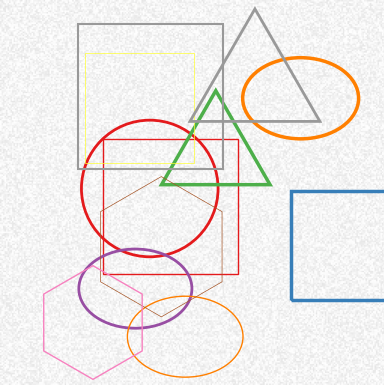[{"shape": "square", "thickness": 1, "radius": 0.88, "center": [0.442, 0.464]}, {"shape": "circle", "thickness": 2, "radius": 0.89, "center": [0.389, 0.51]}, {"shape": "square", "thickness": 2.5, "radius": 0.71, "center": [0.897, 0.363]}, {"shape": "triangle", "thickness": 2.5, "radius": 0.81, "center": [0.56, 0.602]}, {"shape": "oval", "thickness": 2, "radius": 0.73, "center": [0.352, 0.25]}, {"shape": "oval", "thickness": 1, "radius": 0.75, "center": [0.481, 0.125]}, {"shape": "oval", "thickness": 2.5, "radius": 0.75, "center": [0.781, 0.745]}, {"shape": "square", "thickness": 0.5, "radius": 0.71, "center": [0.363, 0.72]}, {"shape": "hexagon", "thickness": 0.5, "radius": 0.91, "center": [0.419, 0.359]}, {"shape": "hexagon", "thickness": 1, "radius": 0.74, "center": [0.241, 0.162]}, {"shape": "square", "thickness": 1.5, "radius": 0.94, "center": [0.392, 0.749]}, {"shape": "triangle", "thickness": 2, "radius": 0.97, "center": [0.662, 0.782]}]